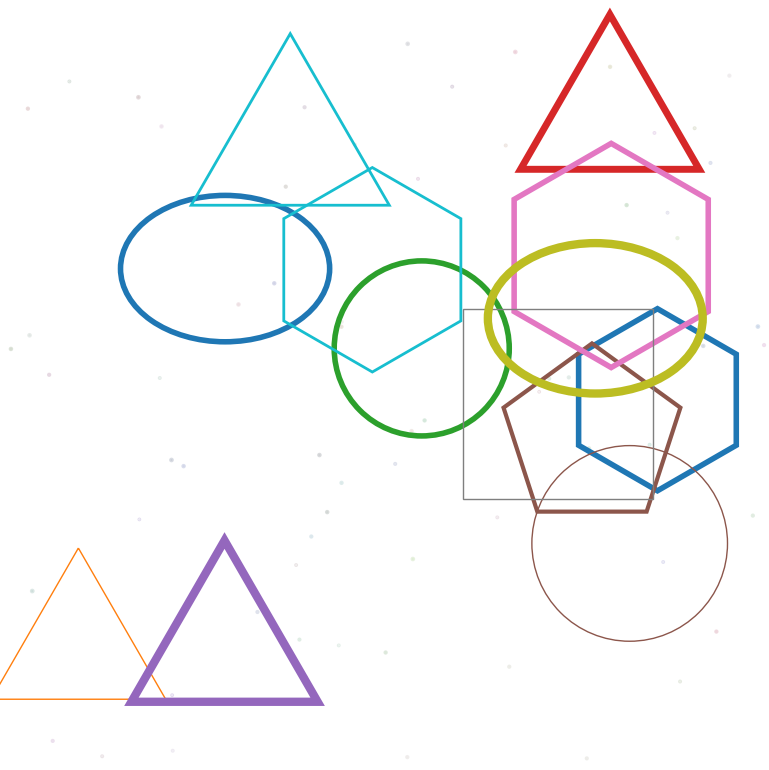[{"shape": "oval", "thickness": 2, "radius": 0.68, "center": [0.292, 0.651]}, {"shape": "hexagon", "thickness": 2, "radius": 0.59, "center": [0.854, 0.481]}, {"shape": "triangle", "thickness": 0.5, "radius": 0.65, "center": [0.102, 0.157]}, {"shape": "circle", "thickness": 2, "radius": 0.57, "center": [0.548, 0.548]}, {"shape": "triangle", "thickness": 2.5, "radius": 0.67, "center": [0.792, 0.847]}, {"shape": "triangle", "thickness": 3, "radius": 0.7, "center": [0.292, 0.158]}, {"shape": "pentagon", "thickness": 1.5, "radius": 0.6, "center": [0.769, 0.433]}, {"shape": "circle", "thickness": 0.5, "radius": 0.64, "center": [0.818, 0.294]}, {"shape": "hexagon", "thickness": 2, "radius": 0.73, "center": [0.794, 0.668]}, {"shape": "square", "thickness": 0.5, "radius": 0.62, "center": [0.725, 0.475]}, {"shape": "oval", "thickness": 3, "radius": 0.7, "center": [0.773, 0.587]}, {"shape": "triangle", "thickness": 1, "radius": 0.74, "center": [0.377, 0.808]}, {"shape": "hexagon", "thickness": 1, "radius": 0.66, "center": [0.484, 0.65]}]